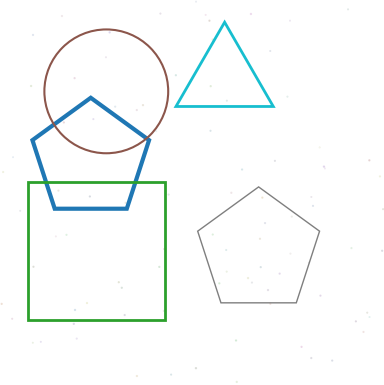[{"shape": "pentagon", "thickness": 3, "radius": 0.8, "center": [0.236, 0.587]}, {"shape": "square", "thickness": 2, "radius": 0.89, "center": [0.251, 0.348]}, {"shape": "circle", "thickness": 1.5, "radius": 0.8, "center": [0.276, 0.763]}, {"shape": "pentagon", "thickness": 1, "radius": 0.83, "center": [0.672, 0.348]}, {"shape": "triangle", "thickness": 2, "radius": 0.73, "center": [0.583, 0.796]}]